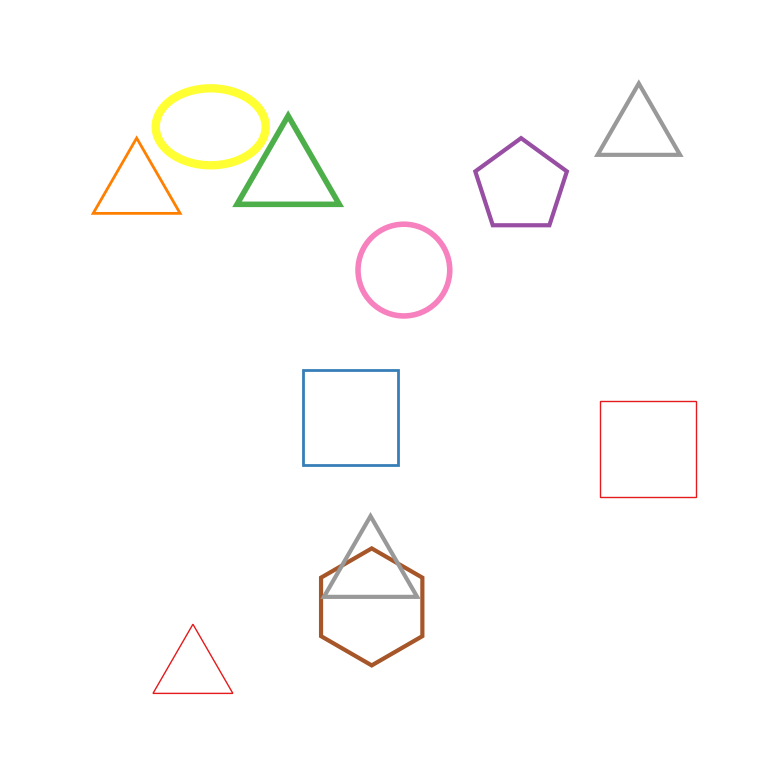[{"shape": "triangle", "thickness": 0.5, "radius": 0.3, "center": [0.251, 0.129]}, {"shape": "square", "thickness": 0.5, "radius": 0.31, "center": [0.842, 0.416]}, {"shape": "square", "thickness": 1, "radius": 0.31, "center": [0.455, 0.458]}, {"shape": "triangle", "thickness": 2, "radius": 0.38, "center": [0.374, 0.773]}, {"shape": "pentagon", "thickness": 1.5, "radius": 0.31, "center": [0.677, 0.758]}, {"shape": "triangle", "thickness": 1, "radius": 0.33, "center": [0.177, 0.756]}, {"shape": "oval", "thickness": 3, "radius": 0.36, "center": [0.274, 0.835]}, {"shape": "hexagon", "thickness": 1.5, "radius": 0.38, "center": [0.483, 0.212]}, {"shape": "circle", "thickness": 2, "radius": 0.3, "center": [0.525, 0.649]}, {"shape": "triangle", "thickness": 1.5, "radius": 0.31, "center": [0.83, 0.83]}, {"shape": "triangle", "thickness": 1.5, "radius": 0.35, "center": [0.481, 0.26]}]